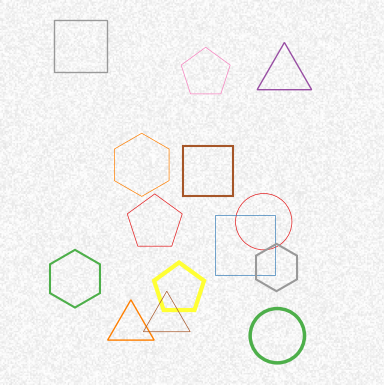[{"shape": "circle", "thickness": 0.5, "radius": 0.37, "center": [0.685, 0.424]}, {"shape": "pentagon", "thickness": 0.5, "radius": 0.38, "center": [0.402, 0.421]}, {"shape": "square", "thickness": 0.5, "radius": 0.39, "center": [0.635, 0.363]}, {"shape": "hexagon", "thickness": 1.5, "radius": 0.37, "center": [0.195, 0.276]}, {"shape": "circle", "thickness": 2.5, "radius": 0.35, "center": [0.72, 0.128]}, {"shape": "triangle", "thickness": 1, "radius": 0.41, "center": [0.739, 0.808]}, {"shape": "triangle", "thickness": 1, "radius": 0.35, "center": [0.34, 0.151]}, {"shape": "hexagon", "thickness": 0.5, "radius": 0.41, "center": [0.368, 0.572]}, {"shape": "pentagon", "thickness": 3, "radius": 0.34, "center": [0.465, 0.25]}, {"shape": "square", "thickness": 1.5, "radius": 0.32, "center": [0.539, 0.556]}, {"shape": "triangle", "thickness": 0.5, "radius": 0.35, "center": [0.433, 0.174]}, {"shape": "pentagon", "thickness": 0.5, "radius": 0.33, "center": [0.534, 0.81]}, {"shape": "square", "thickness": 1, "radius": 0.34, "center": [0.209, 0.88]}, {"shape": "hexagon", "thickness": 1.5, "radius": 0.31, "center": [0.718, 0.305]}]